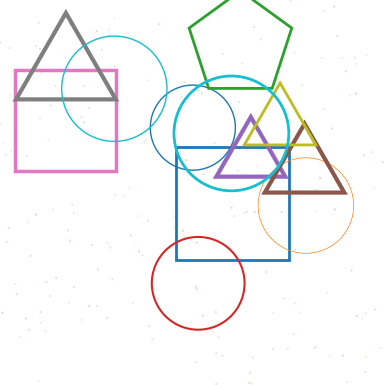[{"shape": "circle", "thickness": 1, "radius": 0.55, "center": [0.501, 0.669]}, {"shape": "square", "thickness": 2, "radius": 0.74, "center": [0.605, 0.472]}, {"shape": "circle", "thickness": 0.5, "radius": 0.62, "center": [0.795, 0.466]}, {"shape": "pentagon", "thickness": 2, "radius": 0.7, "center": [0.625, 0.884]}, {"shape": "circle", "thickness": 1.5, "radius": 0.6, "center": [0.515, 0.264]}, {"shape": "triangle", "thickness": 3, "radius": 0.52, "center": [0.651, 0.593]}, {"shape": "triangle", "thickness": 3, "radius": 0.6, "center": [0.791, 0.559]}, {"shape": "square", "thickness": 2.5, "radius": 0.65, "center": [0.17, 0.687]}, {"shape": "triangle", "thickness": 3, "radius": 0.75, "center": [0.171, 0.817]}, {"shape": "triangle", "thickness": 2, "radius": 0.54, "center": [0.727, 0.677]}, {"shape": "circle", "thickness": 2, "radius": 0.75, "center": [0.601, 0.653]}, {"shape": "circle", "thickness": 1, "radius": 0.68, "center": [0.297, 0.769]}]